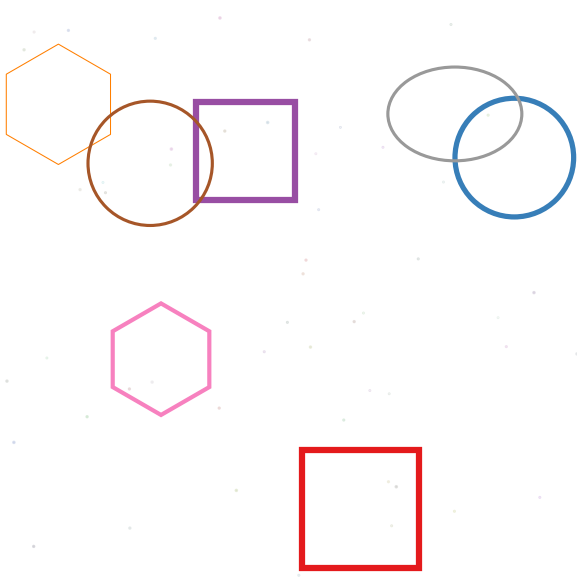[{"shape": "square", "thickness": 3, "radius": 0.51, "center": [0.624, 0.118]}, {"shape": "circle", "thickness": 2.5, "radius": 0.51, "center": [0.891, 0.726]}, {"shape": "square", "thickness": 3, "radius": 0.43, "center": [0.425, 0.738]}, {"shape": "hexagon", "thickness": 0.5, "radius": 0.52, "center": [0.101, 0.819]}, {"shape": "circle", "thickness": 1.5, "radius": 0.54, "center": [0.26, 0.716]}, {"shape": "hexagon", "thickness": 2, "radius": 0.48, "center": [0.279, 0.377]}, {"shape": "oval", "thickness": 1.5, "radius": 0.58, "center": [0.788, 0.802]}]